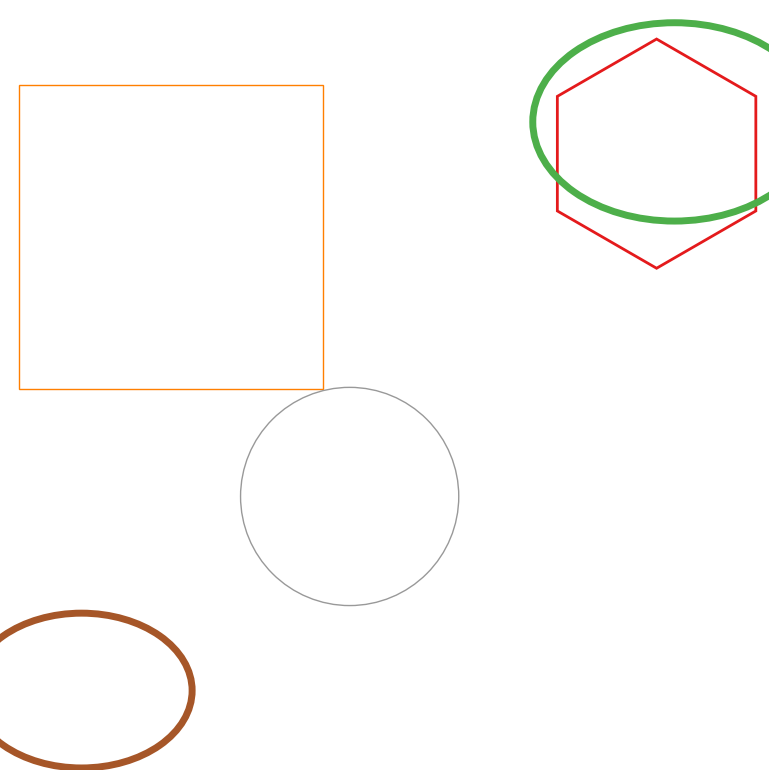[{"shape": "hexagon", "thickness": 1, "radius": 0.74, "center": [0.853, 0.8]}, {"shape": "oval", "thickness": 2.5, "radius": 0.92, "center": [0.876, 0.842]}, {"shape": "square", "thickness": 0.5, "radius": 0.99, "center": [0.223, 0.693]}, {"shape": "oval", "thickness": 2.5, "radius": 0.72, "center": [0.106, 0.103]}, {"shape": "circle", "thickness": 0.5, "radius": 0.71, "center": [0.454, 0.355]}]